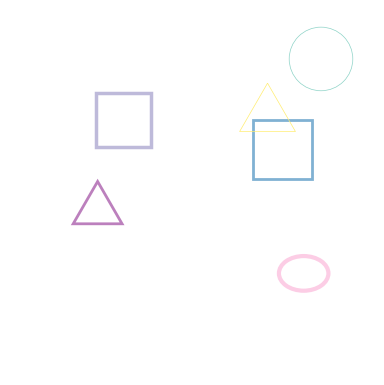[{"shape": "circle", "thickness": 0.5, "radius": 0.41, "center": [0.834, 0.847]}, {"shape": "square", "thickness": 2.5, "radius": 0.35, "center": [0.321, 0.689]}, {"shape": "square", "thickness": 2, "radius": 0.38, "center": [0.733, 0.612]}, {"shape": "oval", "thickness": 3, "radius": 0.32, "center": [0.789, 0.29]}, {"shape": "triangle", "thickness": 2, "radius": 0.37, "center": [0.254, 0.455]}, {"shape": "triangle", "thickness": 0.5, "radius": 0.42, "center": [0.695, 0.7]}]